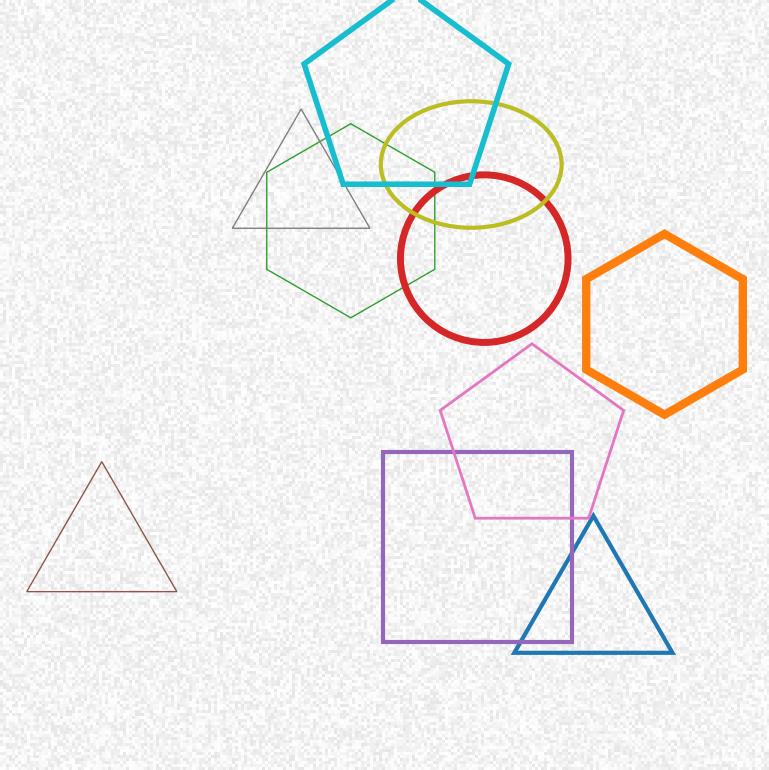[{"shape": "triangle", "thickness": 1.5, "radius": 0.59, "center": [0.771, 0.212]}, {"shape": "hexagon", "thickness": 3, "radius": 0.59, "center": [0.863, 0.579]}, {"shape": "hexagon", "thickness": 0.5, "radius": 0.63, "center": [0.456, 0.713]}, {"shape": "circle", "thickness": 2.5, "radius": 0.54, "center": [0.629, 0.664]}, {"shape": "square", "thickness": 1.5, "radius": 0.62, "center": [0.62, 0.29]}, {"shape": "triangle", "thickness": 0.5, "radius": 0.56, "center": [0.132, 0.288]}, {"shape": "pentagon", "thickness": 1, "radius": 0.63, "center": [0.691, 0.428]}, {"shape": "triangle", "thickness": 0.5, "radius": 0.52, "center": [0.391, 0.755]}, {"shape": "oval", "thickness": 1.5, "radius": 0.59, "center": [0.612, 0.786]}, {"shape": "pentagon", "thickness": 2, "radius": 0.7, "center": [0.528, 0.874]}]